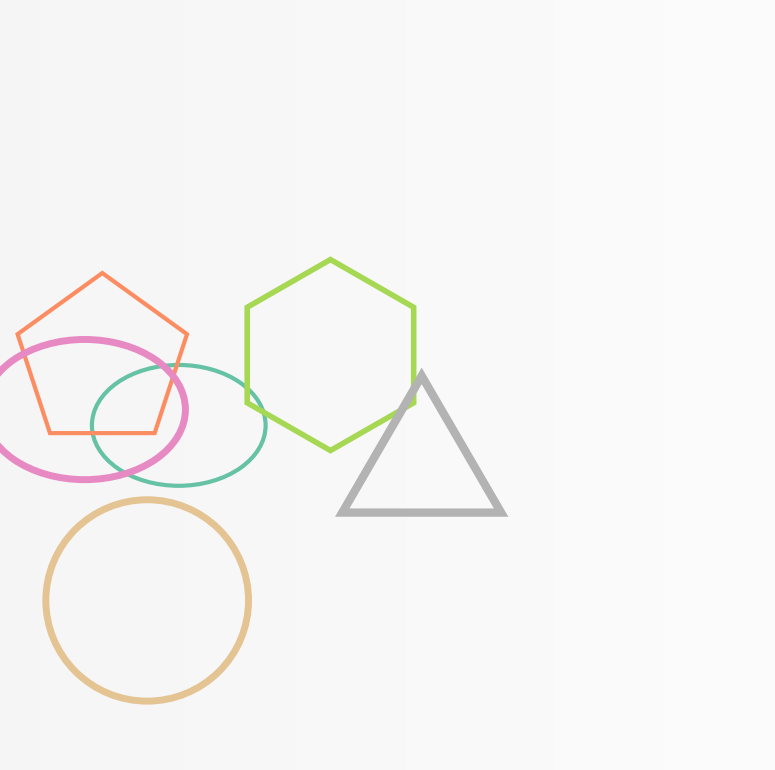[{"shape": "oval", "thickness": 1.5, "radius": 0.56, "center": [0.231, 0.448]}, {"shape": "pentagon", "thickness": 1.5, "radius": 0.57, "center": [0.132, 0.53]}, {"shape": "oval", "thickness": 2.5, "radius": 0.65, "center": [0.109, 0.468]}, {"shape": "hexagon", "thickness": 2, "radius": 0.62, "center": [0.426, 0.539]}, {"shape": "circle", "thickness": 2.5, "radius": 0.65, "center": [0.19, 0.22]}, {"shape": "triangle", "thickness": 3, "radius": 0.59, "center": [0.544, 0.393]}]